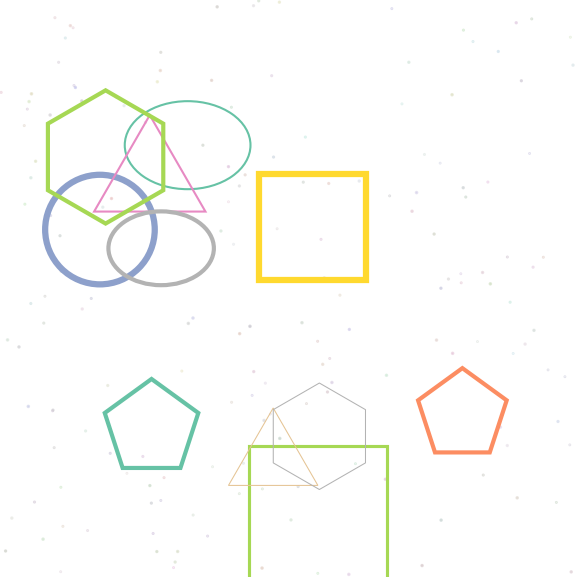[{"shape": "oval", "thickness": 1, "radius": 0.54, "center": [0.325, 0.748]}, {"shape": "pentagon", "thickness": 2, "radius": 0.43, "center": [0.262, 0.258]}, {"shape": "pentagon", "thickness": 2, "radius": 0.4, "center": [0.801, 0.281]}, {"shape": "circle", "thickness": 3, "radius": 0.47, "center": [0.173, 0.602]}, {"shape": "triangle", "thickness": 1, "radius": 0.56, "center": [0.259, 0.688]}, {"shape": "hexagon", "thickness": 2, "radius": 0.58, "center": [0.183, 0.727]}, {"shape": "square", "thickness": 1.5, "radius": 0.6, "center": [0.551, 0.107]}, {"shape": "square", "thickness": 3, "radius": 0.46, "center": [0.541, 0.606]}, {"shape": "triangle", "thickness": 0.5, "radius": 0.45, "center": [0.473, 0.203]}, {"shape": "hexagon", "thickness": 0.5, "radius": 0.46, "center": [0.553, 0.244]}, {"shape": "oval", "thickness": 2, "radius": 0.46, "center": [0.279, 0.569]}]